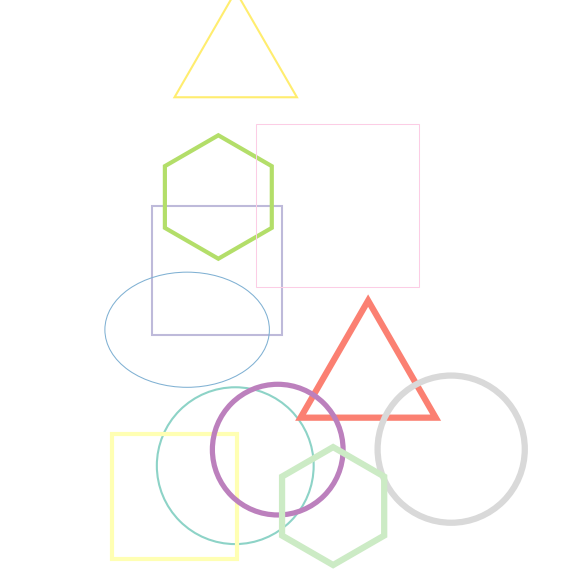[{"shape": "circle", "thickness": 1, "radius": 0.68, "center": [0.407, 0.193]}, {"shape": "square", "thickness": 2, "radius": 0.54, "center": [0.302, 0.139]}, {"shape": "square", "thickness": 1, "radius": 0.56, "center": [0.376, 0.531]}, {"shape": "triangle", "thickness": 3, "radius": 0.68, "center": [0.637, 0.343]}, {"shape": "oval", "thickness": 0.5, "radius": 0.71, "center": [0.324, 0.428]}, {"shape": "hexagon", "thickness": 2, "radius": 0.53, "center": [0.378, 0.658]}, {"shape": "square", "thickness": 0.5, "radius": 0.71, "center": [0.585, 0.644]}, {"shape": "circle", "thickness": 3, "radius": 0.64, "center": [0.781, 0.221]}, {"shape": "circle", "thickness": 2.5, "radius": 0.57, "center": [0.481, 0.221]}, {"shape": "hexagon", "thickness": 3, "radius": 0.51, "center": [0.577, 0.123]}, {"shape": "triangle", "thickness": 1, "radius": 0.61, "center": [0.408, 0.892]}]